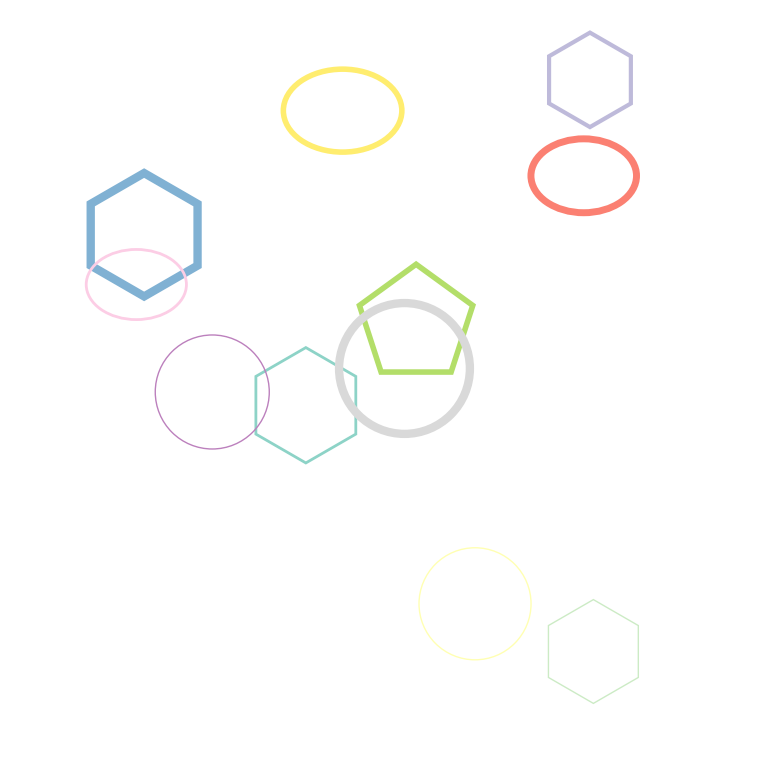[{"shape": "hexagon", "thickness": 1, "radius": 0.37, "center": [0.397, 0.474]}, {"shape": "circle", "thickness": 0.5, "radius": 0.36, "center": [0.617, 0.216]}, {"shape": "hexagon", "thickness": 1.5, "radius": 0.31, "center": [0.766, 0.896]}, {"shape": "oval", "thickness": 2.5, "radius": 0.34, "center": [0.758, 0.772]}, {"shape": "hexagon", "thickness": 3, "radius": 0.4, "center": [0.187, 0.695]}, {"shape": "pentagon", "thickness": 2, "radius": 0.39, "center": [0.54, 0.579]}, {"shape": "oval", "thickness": 1, "radius": 0.33, "center": [0.177, 0.63]}, {"shape": "circle", "thickness": 3, "radius": 0.42, "center": [0.525, 0.521]}, {"shape": "circle", "thickness": 0.5, "radius": 0.37, "center": [0.276, 0.491]}, {"shape": "hexagon", "thickness": 0.5, "radius": 0.34, "center": [0.771, 0.154]}, {"shape": "oval", "thickness": 2, "radius": 0.38, "center": [0.445, 0.856]}]